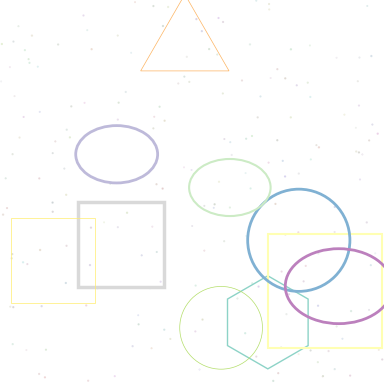[{"shape": "hexagon", "thickness": 1, "radius": 0.6, "center": [0.696, 0.163]}, {"shape": "square", "thickness": 1.5, "radius": 0.74, "center": [0.844, 0.245]}, {"shape": "oval", "thickness": 2, "radius": 0.53, "center": [0.303, 0.599]}, {"shape": "circle", "thickness": 2, "radius": 0.66, "center": [0.776, 0.376]}, {"shape": "triangle", "thickness": 0.5, "radius": 0.66, "center": [0.48, 0.882]}, {"shape": "circle", "thickness": 0.5, "radius": 0.54, "center": [0.574, 0.149]}, {"shape": "square", "thickness": 2.5, "radius": 0.56, "center": [0.314, 0.365]}, {"shape": "oval", "thickness": 2, "radius": 0.7, "center": [0.88, 0.257]}, {"shape": "oval", "thickness": 1.5, "radius": 0.53, "center": [0.597, 0.513]}, {"shape": "square", "thickness": 0.5, "radius": 0.55, "center": [0.137, 0.323]}]